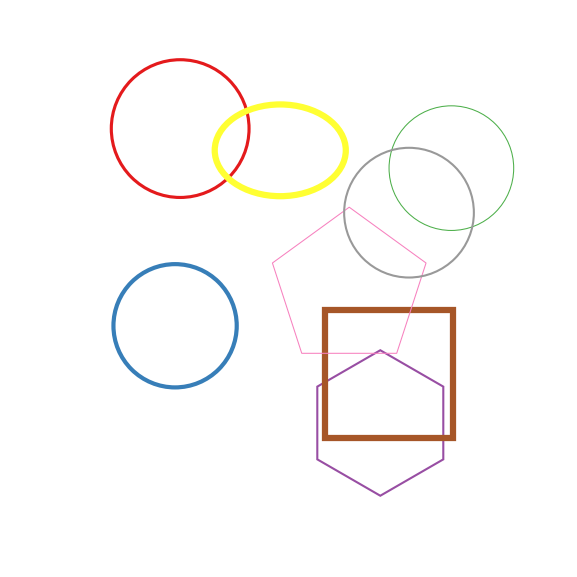[{"shape": "circle", "thickness": 1.5, "radius": 0.6, "center": [0.312, 0.776]}, {"shape": "circle", "thickness": 2, "radius": 0.53, "center": [0.303, 0.435]}, {"shape": "circle", "thickness": 0.5, "radius": 0.54, "center": [0.782, 0.708]}, {"shape": "hexagon", "thickness": 1, "radius": 0.63, "center": [0.659, 0.267]}, {"shape": "oval", "thickness": 3, "radius": 0.57, "center": [0.485, 0.739]}, {"shape": "square", "thickness": 3, "radius": 0.55, "center": [0.674, 0.352]}, {"shape": "pentagon", "thickness": 0.5, "radius": 0.7, "center": [0.605, 0.5]}, {"shape": "circle", "thickness": 1, "radius": 0.56, "center": [0.708, 0.631]}]